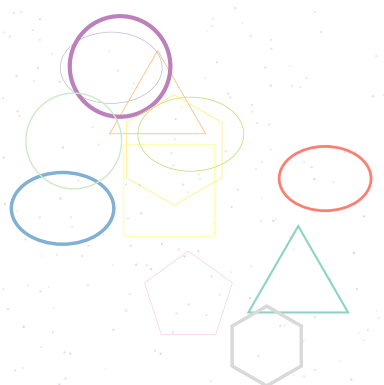[{"shape": "triangle", "thickness": 1.5, "radius": 0.75, "center": [0.775, 0.263]}, {"shape": "square", "thickness": 1, "radius": 0.6, "center": [0.438, 0.507]}, {"shape": "oval", "thickness": 0.5, "radius": 0.66, "center": [0.289, 0.824]}, {"shape": "oval", "thickness": 2, "radius": 0.6, "center": [0.844, 0.536]}, {"shape": "oval", "thickness": 2.5, "radius": 0.67, "center": [0.163, 0.459]}, {"shape": "triangle", "thickness": 0.5, "radius": 0.72, "center": [0.41, 0.724]}, {"shape": "oval", "thickness": 0.5, "radius": 0.69, "center": [0.496, 0.651]}, {"shape": "pentagon", "thickness": 0.5, "radius": 0.6, "center": [0.49, 0.228]}, {"shape": "hexagon", "thickness": 2.5, "radius": 0.52, "center": [0.693, 0.101]}, {"shape": "circle", "thickness": 3, "radius": 0.65, "center": [0.312, 0.827]}, {"shape": "circle", "thickness": 1, "radius": 0.62, "center": [0.191, 0.634]}, {"shape": "hexagon", "thickness": 0.5, "radius": 0.72, "center": [0.453, 0.61]}]